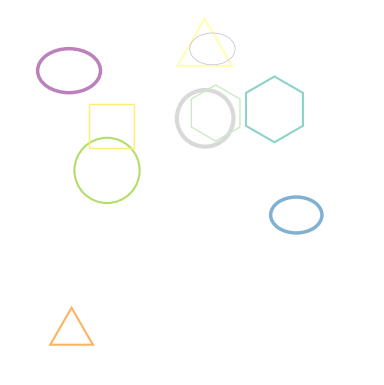[{"shape": "hexagon", "thickness": 1.5, "radius": 0.43, "center": [0.713, 0.716]}, {"shape": "triangle", "thickness": 1.5, "radius": 0.41, "center": [0.532, 0.87]}, {"shape": "oval", "thickness": 0.5, "radius": 0.29, "center": [0.552, 0.873]}, {"shape": "oval", "thickness": 2.5, "radius": 0.33, "center": [0.77, 0.442]}, {"shape": "triangle", "thickness": 1.5, "radius": 0.32, "center": [0.186, 0.137]}, {"shape": "circle", "thickness": 1.5, "radius": 0.42, "center": [0.278, 0.557]}, {"shape": "circle", "thickness": 3, "radius": 0.37, "center": [0.533, 0.693]}, {"shape": "oval", "thickness": 2.5, "radius": 0.41, "center": [0.179, 0.816]}, {"shape": "hexagon", "thickness": 1, "radius": 0.36, "center": [0.56, 0.707]}, {"shape": "square", "thickness": 1, "radius": 0.29, "center": [0.289, 0.672]}]